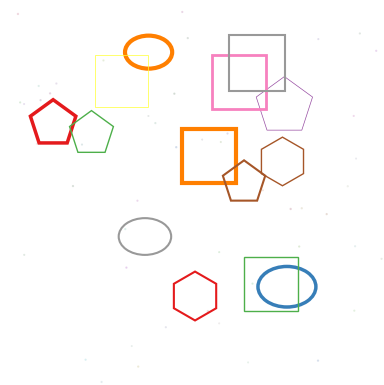[{"shape": "pentagon", "thickness": 2.5, "radius": 0.31, "center": [0.138, 0.679]}, {"shape": "hexagon", "thickness": 1.5, "radius": 0.32, "center": [0.507, 0.231]}, {"shape": "oval", "thickness": 2.5, "radius": 0.38, "center": [0.745, 0.255]}, {"shape": "pentagon", "thickness": 1, "radius": 0.3, "center": [0.238, 0.653]}, {"shape": "square", "thickness": 1, "radius": 0.35, "center": [0.704, 0.262]}, {"shape": "pentagon", "thickness": 0.5, "radius": 0.38, "center": [0.739, 0.724]}, {"shape": "square", "thickness": 3, "radius": 0.35, "center": [0.543, 0.595]}, {"shape": "oval", "thickness": 3, "radius": 0.31, "center": [0.386, 0.865]}, {"shape": "square", "thickness": 0.5, "radius": 0.34, "center": [0.316, 0.79]}, {"shape": "hexagon", "thickness": 1, "radius": 0.32, "center": [0.734, 0.581]}, {"shape": "pentagon", "thickness": 1.5, "radius": 0.29, "center": [0.634, 0.526]}, {"shape": "square", "thickness": 2, "radius": 0.35, "center": [0.621, 0.786]}, {"shape": "square", "thickness": 1.5, "radius": 0.37, "center": [0.667, 0.836]}, {"shape": "oval", "thickness": 1.5, "radius": 0.34, "center": [0.376, 0.386]}]